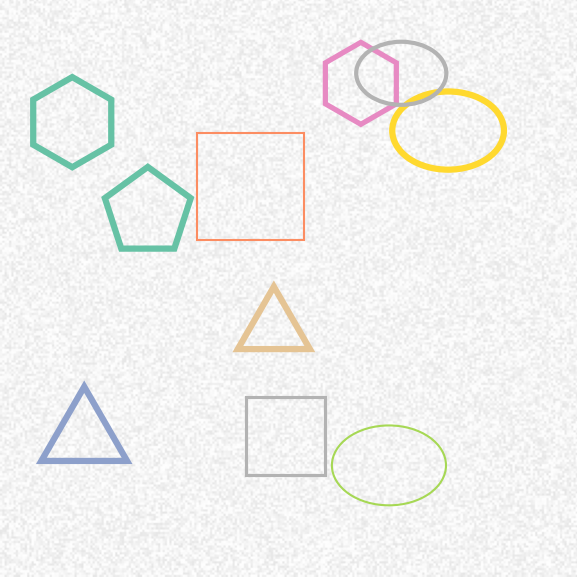[{"shape": "hexagon", "thickness": 3, "radius": 0.39, "center": [0.125, 0.788]}, {"shape": "pentagon", "thickness": 3, "radius": 0.39, "center": [0.256, 0.632]}, {"shape": "square", "thickness": 1, "radius": 0.47, "center": [0.434, 0.676]}, {"shape": "triangle", "thickness": 3, "radius": 0.43, "center": [0.146, 0.244]}, {"shape": "hexagon", "thickness": 2.5, "radius": 0.35, "center": [0.625, 0.855]}, {"shape": "oval", "thickness": 1, "radius": 0.49, "center": [0.674, 0.193]}, {"shape": "oval", "thickness": 3, "radius": 0.48, "center": [0.776, 0.773]}, {"shape": "triangle", "thickness": 3, "radius": 0.36, "center": [0.474, 0.431]}, {"shape": "oval", "thickness": 2, "radius": 0.39, "center": [0.695, 0.872]}, {"shape": "square", "thickness": 1.5, "radius": 0.34, "center": [0.494, 0.245]}]